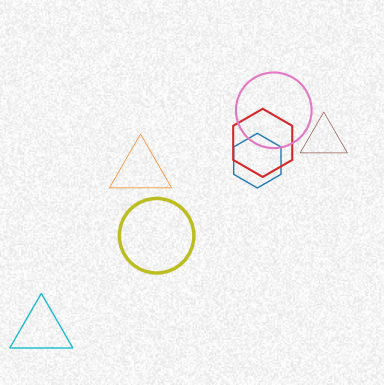[{"shape": "hexagon", "thickness": 1, "radius": 0.35, "center": [0.668, 0.583]}, {"shape": "triangle", "thickness": 0.5, "radius": 0.47, "center": [0.365, 0.559]}, {"shape": "hexagon", "thickness": 1.5, "radius": 0.44, "center": [0.682, 0.629]}, {"shape": "triangle", "thickness": 0.5, "radius": 0.35, "center": [0.841, 0.638]}, {"shape": "circle", "thickness": 1.5, "radius": 0.49, "center": [0.711, 0.714]}, {"shape": "circle", "thickness": 2.5, "radius": 0.48, "center": [0.407, 0.388]}, {"shape": "triangle", "thickness": 1, "radius": 0.47, "center": [0.107, 0.143]}]